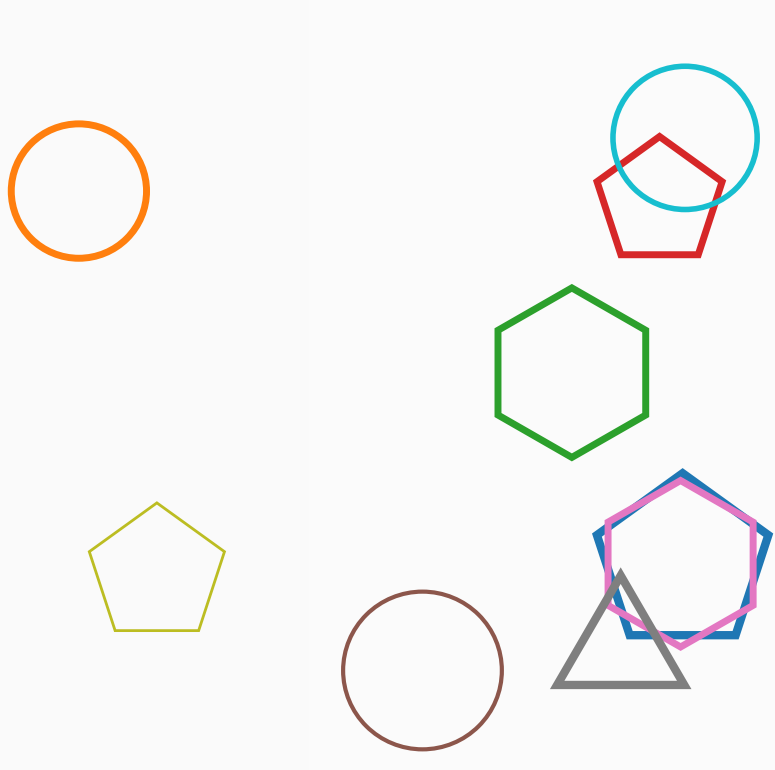[{"shape": "pentagon", "thickness": 3, "radius": 0.58, "center": [0.881, 0.269]}, {"shape": "circle", "thickness": 2.5, "radius": 0.44, "center": [0.102, 0.752]}, {"shape": "hexagon", "thickness": 2.5, "radius": 0.55, "center": [0.738, 0.516]}, {"shape": "pentagon", "thickness": 2.5, "radius": 0.42, "center": [0.851, 0.738]}, {"shape": "circle", "thickness": 1.5, "radius": 0.51, "center": [0.545, 0.129]}, {"shape": "hexagon", "thickness": 2.5, "radius": 0.54, "center": [0.878, 0.268]}, {"shape": "triangle", "thickness": 3, "radius": 0.47, "center": [0.801, 0.158]}, {"shape": "pentagon", "thickness": 1, "radius": 0.46, "center": [0.202, 0.255]}, {"shape": "circle", "thickness": 2, "radius": 0.47, "center": [0.884, 0.821]}]